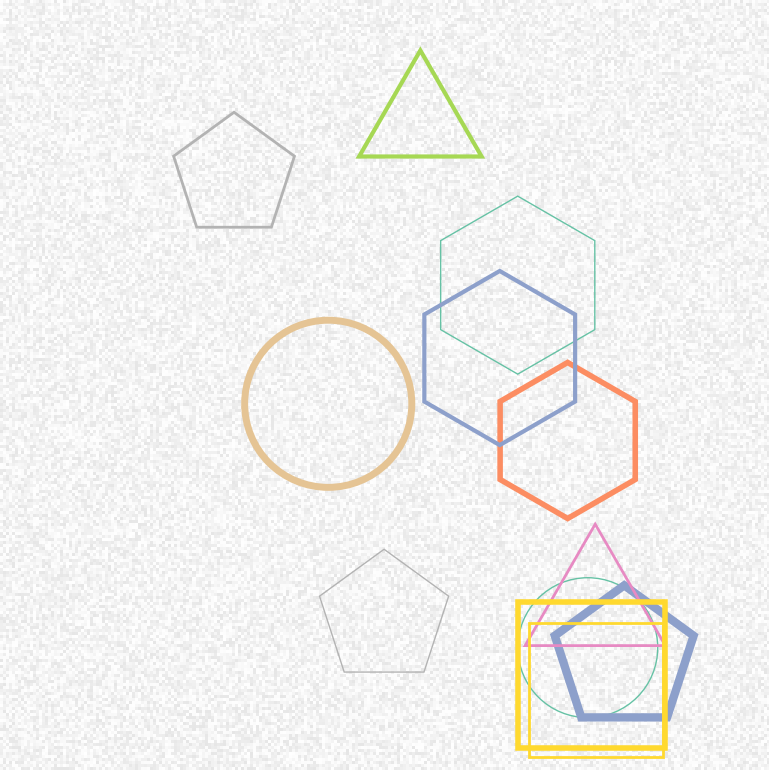[{"shape": "circle", "thickness": 0.5, "radius": 0.45, "center": [0.763, 0.159]}, {"shape": "hexagon", "thickness": 0.5, "radius": 0.58, "center": [0.672, 0.63]}, {"shape": "hexagon", "thickness": 2, "radius": 0.51, "center": [0.737, 0.428]}, {"shape": "hexagon", "thickness": 1.5, "radius": 0.57, "center": [0.649, 0.535]}, {"shape": "pentagon", "thickness": 3, "radius": 0.47, "center": [0.811, 0.145]}, {"shape": "triangle", "thickness": 1, "radius": 0.53, "center": [0.773, 0.214]}, {"shape": "triangle", "thickness": 1.5, "radius": 0.46, "center": [0.546, 0.843]}, {"shape": "square", "thickness": 1, "radius": 0.44, "center": [0.774, 0.104]}, {"shape": "square", "thickness": 2, "radius": 0.48, "center": [0.768, 0.123]}, {"shape": "circle", "thickness": 2.5, "radius": 0.54, "center": [0.426, 0.476]}, {"shape": "pentagon", "thickness": 1, "radius": 0.41, "center": [0.304, 0.772]}, {"shape": "pentagon", "thickness": 0.5, "radius": 0.44, "center": [0.499, 0.199]}]